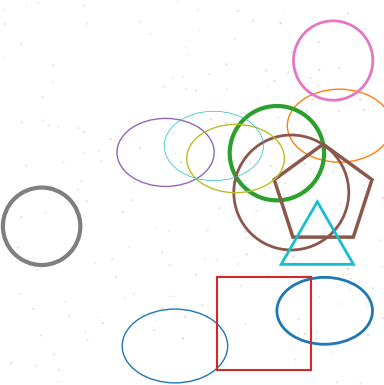[{"shape": "oval", "thickness": 2, "radius": 0.62, "center": [0.843, 0.193]}, {"shape": "oval", "thickness": 1, "radius": 0.68, "center": [0.454, 0.101]}, {"shape": "oval", "thickness": 1, "radius": 0.68, "center": [0.882, 0.674]}, {"shape": "circle", "thickness": 3, "radius": 0.61, "center": [0.719, 0.602]}, {"shape": "square", "thickness": 1.5, "radius": 0.61, "center": [0.686, 0.16]}, {"shape": "oval", "thickness": 1, "radius": 0.63, "center": [0.43, 0.604]}, {"shape": "circle", "thickness": 2, "radius": 0.75, "center": [0.757, 0.5]}, {"shape": "pentagon", "thickness": 2.5, "radius": 0.67, "center": [0.839, 0.492]}, {"shape": "circle", "thickness": 2, "radius": 0.52, "center": [0.865, 0.843]}, {"shape": "circle", "thickness": 3, "radius": 0.5, "center": [0.108, 0.412]}, {"shape": "oval", "thickness": 1, "radius": 0.63, "center": [0.612, 0.588]}, {"shape": "triangle", "thickness": 2, "radius": 0.54, "center": [0.824, 0.368]}, {"shape": "oval", "thickness": 0.5, "radius": 0.64, "center": [0.555, 0.621]}]